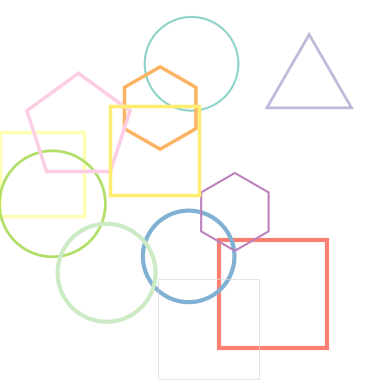[{"shape": "circle", "thickness": 1.5, "radius": 0.61, "center": [0.498, 0.834]}, {"shape": "square", "thickness": 2.5, "radius": 0.55, "center": [0.11, 0.548]}, {"shape": "triangle", "thickness": 2, "radius": 0.63, "center": [0.803, 0.783]}, {"shape": "square", "thickness": 3, "radius": 0.7, "center": [0.709, 0.237]}, {"shape": "circle", "thickness": 3, "radius": 0.59, "center": [0.49, 0.334]}, {"shape": "hexagon", "thickness": 2.5, "radius": 0.54, "center": [0.416, 0.719]}, {"shape": "circle", "thickness": 2, "radius": 0.69, "center": [0.136, 0.471]}, {"shape": "pentagon", "thickness": 2.5, "radius": 0.71, "center": [0.204, 0.669]}, {"shape": "square", "thickness": 0.5, "radius": 0.65, "center": [0.542, 0.146]}, {"shape": "hexagon", "thickness": 1.5, "radius": 0.51, "center": [0.61, 0.45]}, {"shape": "circle", "thickness": 3, "radius": 0.64, "center": [0.277, 0.291]}, {"shape": "square", "thickness": 2.5, "radius": 0.58, "center": [0.402, 0.61]}]